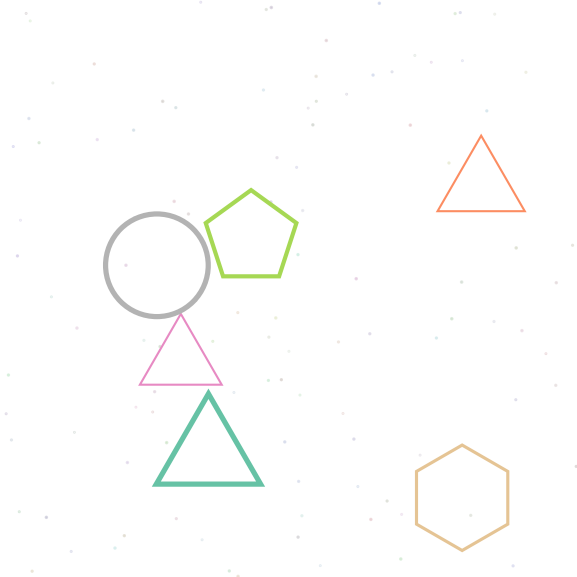[{"shape": "triangle", "thickness": 2.5, "radius": 0.52, "center": [0.361, 0.213]}, {"shape": "triangle", "thickness": 1, "radius": 0.44, "center": [0.833, 0.677]}, {"shape": "triangle", "thickness": 1, "radius": 0.41, "center": [0.313, 0.374]}, {"shape": "pentagon", "thickness": 2, "radius": 0.41, "center": [0.435, 0.587]}, {"shape": "hexagon", "thickness": 1.5, "radius": 0.46, "center": [0.8, 0.137]}, {"shape": "circle", "thickness": 2.5, "radius": 0.44, "center": [0.272, 0.54]}]